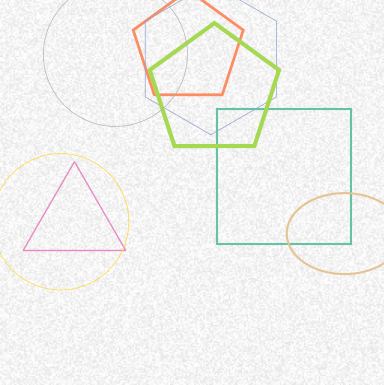[{"shape": "square", "thickness": 1.5, "radius": 0.87, "center": [0.738, 0.541]}, {"shape": "pentagon", "thickness": 2, "radius": 0.75, "center": [0.489, 0.875]}, {"shape": "hexagon", "thickness": 0.5, "radius": 0.98, "center": [0.548, 0.847]}, {"shape": "triangle", "thickness": 1, "radius": 0.77, "center": [0.193, 0.426]}, {"shape": "pentagon", "thickness": 3, "radius": 0.88, "center": [0.557, 0.763]}, {"shape": "circle", "thickness": 0.5, "radius": 0.89, "center": [0.157, 0.424]}, {"shape": "oval", "thickness": 1.5, "radius": 0.75, "center": [0.895, 0.393]}, {"shape": "circle", "thickness": 0.5, "radius": 0.94, "center": [0.3, 0.859]}]